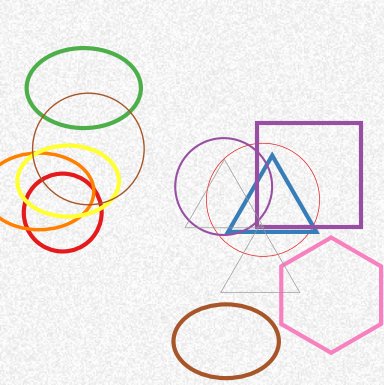[{"shape": "circle", "thickness": 3, "radius": 0.51, "center": [0.163, 0.448]}, {"shape": "circle", "thickness": 0.5, "radius": 0.73, "center": [0.683, 0.481]}, {"shape": "triangle", "thickness": 3, "radius": 0.66, "center": [0.707, 0.464]}, {"shape": "oval", "thickness": 3, "radius": 0.74, "center": [0.218, 0.771]}, {"shape": "square", "thickness": 3, "radius": 0.67, "center": [0.804, 0.545]}, {"shape": "circle", "thickness": 1.5, "radius": 0.63, "center": [0.581, 0.515]}, {"shape": "oval", "thickness": 2.5, "radius": 0.71, "center": [0.101, 0.503]}, {"shape": "oval", "thickness": 3, "radius": 0.66, "center": [0.177, 0.53]}, {"shape": "oval", "thickness": 3, "radius": 0.68, "center": [0.587, 0.114]}, {"shape": "circle", "thickness": 1, "radius": 0.72, "center": [0.23, 0.613]}, {"shape": "hexagon", "thickness": 3, "radius": 0.75, "center": [0.86, 0.233]}, {"shape": "triangle", "thickness": 0.5, "radius": 0.59, "center": [0.583, 0.468]}, {"shape": "triangle", "thickness": 0.5, "radius": 0.59, "center": [0.676, 0.3]}]